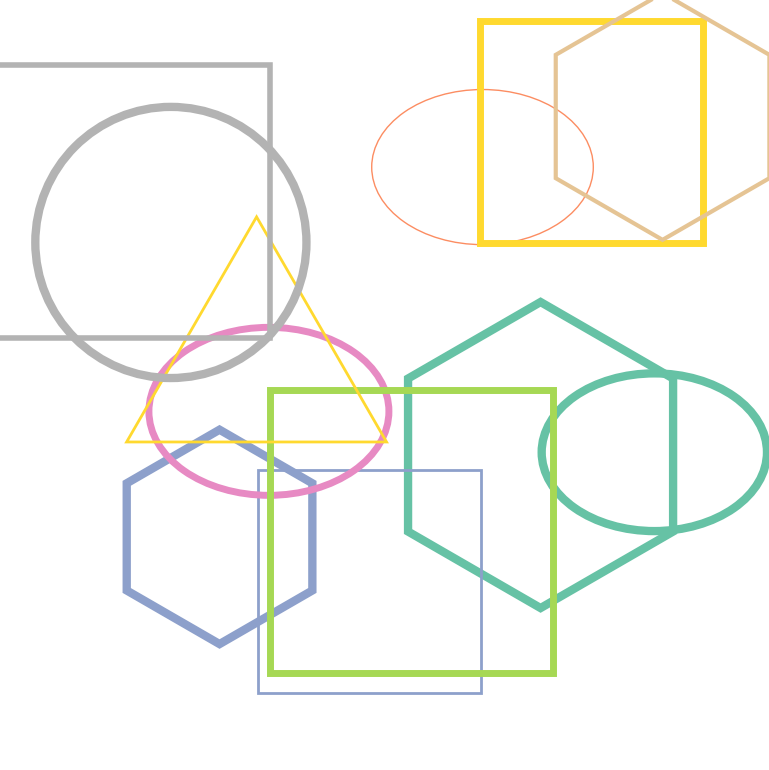[{"shape": "hexagon", "thickness": 3, "radius": 0.99, "center": [0.702, 0.409]}, {"shape": "oval", "thickness": 3, "radius": 0.73, "center": [0.85, 0.413]}, {"shape": "oval", "thickness": 0.5, "radius": 0.72, "center": [0.627, 0.783]}, {"shape": "square", "thickness": 1, "radius": 0.72, "center": [0.48, 0.245]}, {"shape": "hexagon", "thickness": 3, "radius": 0.7, "center": [0.285, 0.303]}, {"shape": "oval", "thickness": 2.5, "radius": 0.78, "center": [0.349, 0.466]}, {"shape": "square", "thickness": 2.5, "radius": 0.92, "center": [0.534, 0.309]}, {"shape": "square", "thickness": 2.5, "radius": 0.72, "center": [0.768, 0.829]}, {"shape": "triangle", "thickness": 1, "radius": 0.97, "center": [0.333, 0.523]}, {"shape": "hexagon", "thickness": 1.5, "radius": 0.8, "center": [0.86, 0.849]}, {"shape": "square", "thickness": 2, "radius": 0.89, "center": [0.173, 0.738]}, {"shape": "circle", "thickness": 3, "radius": 0.88, "center": [0.222, 0.685]}]